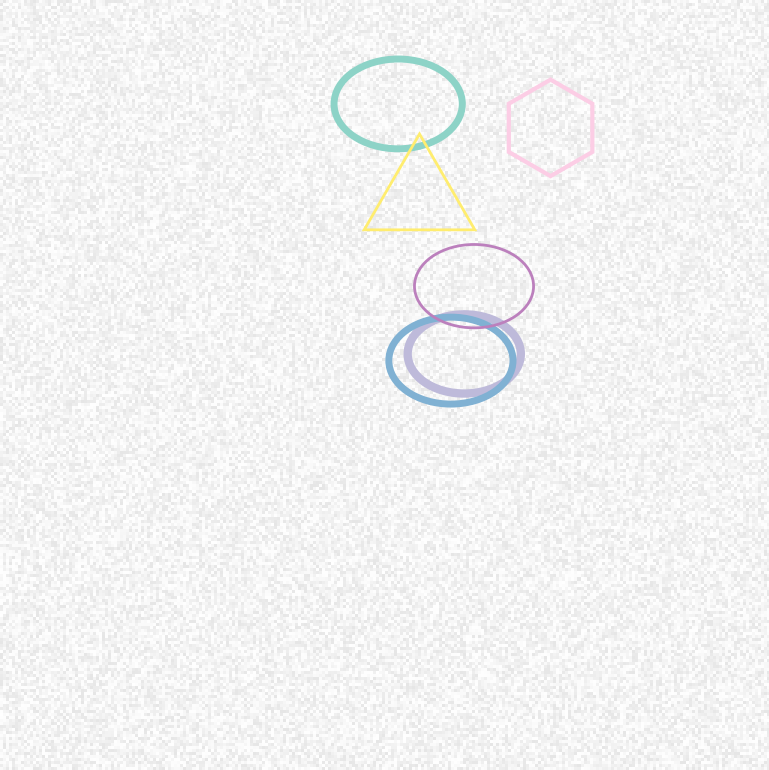[{"shape": "oval", "thickness": 2.5, "radius": 0.42, "center": [0.517, 0.865]}, {"shape": "oval", "thickness": 3, "radius": 0.37, "center": [0.603, 0.54]}, {"shape": "oval", "thickness": 2.5, "radius": 0.4, "center": [0.586, 0.532]}, {"shape": "hexagon", "thickness": 1.5, "radius": 0.31, "center": [0.715, 0.834]}, {"shape": "oval", "thickness": 1, "radius": 0.39, "center": [0.616, 0.628]}, {"shape": "triangle", "thickness": 1, "radius": 0.41, "center": [0.545, 0.743]}]